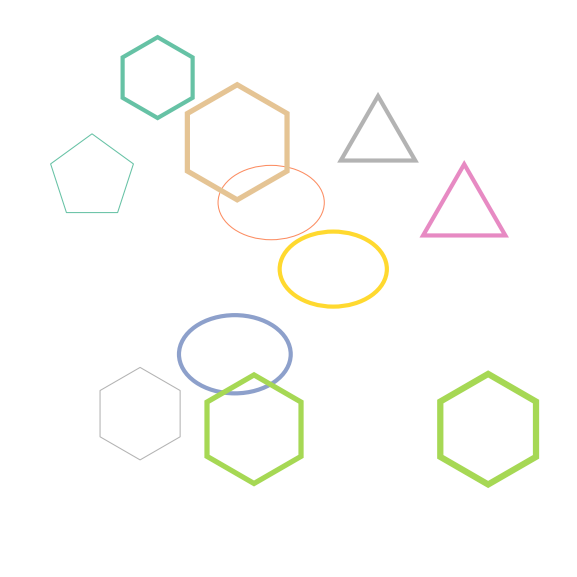[{"shape": "hexagon", "thickness": 2, "radius": 0.35, "center": [0.273, 0.865]}, {"shape": "pentagon", "thickness": 0.5, "radius": 0.38, "center": [0.159, 0.692]}, {"shape": "oval", "thickness": 0.5, "radius": 0.46, "center": [0.47, 0.648]}, {"shape": "oval", "thickness": 2, "radius": 0.48, "center": [0.407, 0.386]}, {"shape": "triangle", "thickness": 2, "radius": 0.41, "center": [0.804, 0.633]}, {"shape": "hexagon", "thickness": 2.5, "radius": 0.47, "center": [0.44, 0.256]}, {"shape": "hexagon", "thickness": 3, "radius": 0.48, "center": [0.845, 0.256]}, {"shape": "oval", "thickness": 2, "radius": 0.46, "center": [0.577, 0.533]}, {"shape": "hexagon", "thickness": 2.5, "radius": 0.5, "center": [0.411, 0.753]}, {"shape": "hexagon", "thickness": 0.5, "radius": 0.4, "center": [0.243, 0.283]}, {"shape": "triangle", "thickness": 2, "radius": 0.37, "center": [0.655, 0.758]}]